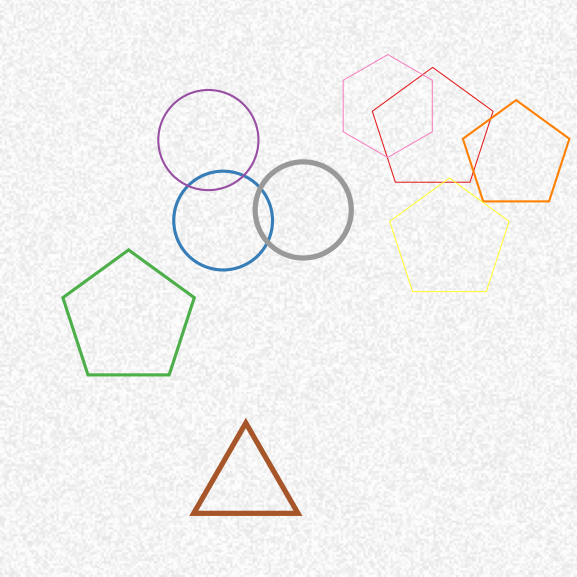[{"shape": "pentagon", "thickness": 0.5, "radius": 0.55, "center": [0.749, 0.773]}, {"shape": "circle", "thickness": 1.5, "radius": 0.43, "center": [0.386, 0.617]}, {"shape": "pentagon", "thickness": 1.5, "radius": 0.6, "center": [0.223, 0.447]}, {"shape": "circle", "thickness": 1, "radius": 0.43, "center": [0.361, 0.757]}, {"shape": "pentagon", "thickness": 1, "radius": 0.48, "center": [0.894, 0.729]}, {"shape": "pentagon", "thickness": 0.5, "radius": 0.54, "center": [0.778, 0.582]}, {"shape": "triangle", "thickness": 2.5, "radius": 0.52, "center": [0.426, 0.162]}, {"shape": "hexagon", "thickness": 0.5, "radius": 0.45, "center": [0.671, 0.816]}, {"shape": "circle", "thickness": 2.5, "radius": 0.42, "center": [0.525, 0.636]}]